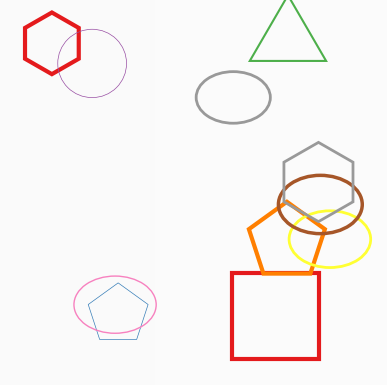[{"shape": "square", "thickness": 3, "radius": 0.56, "center": [0.711, 0.179]}, {"shape": "hexagon", "thickness": 3, "radius": 0.4, "center": [0.134, 0.887]}, {"shape": "pentagon", "thickness": 0.5, "radius": 0.41, "center": [0.305, 0.184]}, {"shape": "triangle", "thickness": 1.5, "radius": 0.57, "center": [0.743, 0.899]}, {"shape": "circle", "thickness": 0.5, "radius": 0.44, "center": [0.238, 0.835]}, {"shape": "pentagon", "thickness": 3, "radius": 0.52, "center": [0.74, 0.373]}, {"shape": "oval", "thickness": 2, "radius": 0.53, "center": [0.851, 0.379]}, {"shape": "oval", "thickness": 2.5, "radius": 0.54, "center": [0.827, 0.469]}, {"shape": "oval", "thickness": 1, "radius": 0.53, "center": [0.297, 0.209]}, {"shape": "hexagon", "thickness": 2, "radius": 0.51, "center": [0.822, 0.527]}, {"shape": "oval", "thickness": 2, "radius": 0.48, "center": [0.602, 0.747]}]